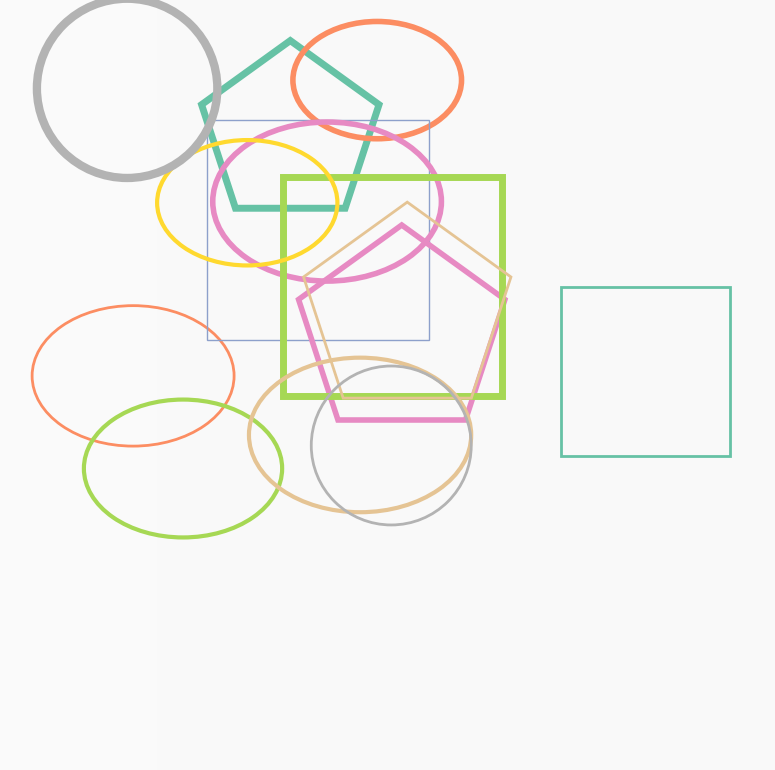[{"shape": "square", "thickness": 1, "radius": 0.55, "center": [0.833, 0.517]}, {"shape": "pentagon", "thickness": 2.5, "radius": 0.6, "center": [0.375, 0.827]}, {"shape": "oval", "thickness": 1, "radius": 0.65, "center": [0.172, 0.512]}, {"shape": "oval", "thickness": 2, "radius": 0.54, "center": [0.487, 0.896]}, {"shape": "square", "thickness": 0.5, "radius": 0.72, "center": [0.411, 0.701]}, {"shape": "oval", "thickness": 2, "radius": 0.74, "center": [0.422, 0.738]}, {"shape": "pentagon", "thickness": 2, "radius": 0.7, "center": [0.518, 0.568]}, {"shape": "square", "thickness": 2.5, "radius": 0.71, "center": [0.506, 0.628]}, {"shape": "oval", "thickness": 1.5, "radius": 0.64, "center": [0.236, 0.392]}, {"shape": "oval", "thickness": 1.5, "radius": 0.58, "center": [0.319, 0.737]}, {"shape": "oval", "thickness": 1.5, "radius": 0.72, "center": [0.465, 0.435]}, {"shape": "pentagon", "thickness": 1, "radius": 0.7, "center": [0.525, 0.597]}, {"shape": "circle", "thickness": 3, "radius": 0.58, "center": [0.164, 0.885]}, {"shape": "circle", "thickness": 1, "radius": 0.52, "center": [0.505, 0.421]}]